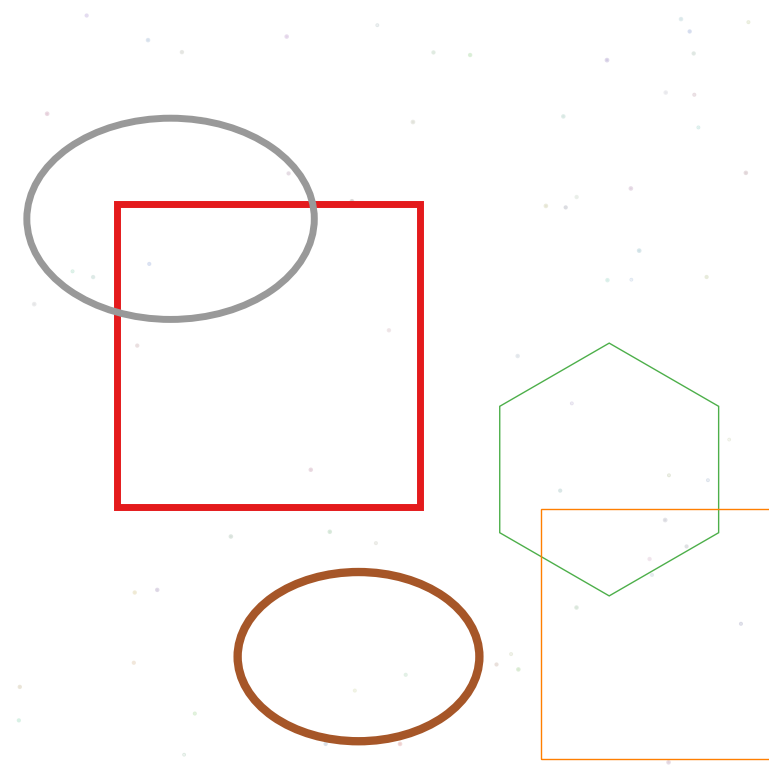[{"shape": "square", "thickness": 2.5, "radius": 0.98, "center": [0.348, 0.538]}, {"shape": "hexagon", "thickness": 0.5, "radius": 0.82, "center": [0.791, 0.39]}, {"shape": "square", "thickness": 0.5, "radius": 0.81, "center": [0.865, 0.176]}, {"shape": "oval", "thickness": 3, "radius": 0.78, "center": [0.466, 0.147]}, {"shape": "oval", "thickness": 2.5, "radius": 0.93, "center": [0.222, 0.716]}]